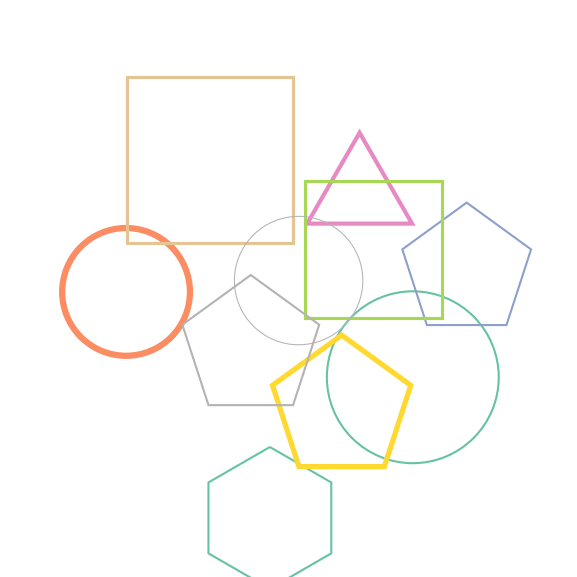[{"shape": "circle", "thickness": 1, "radius": 0.74, "center": [0.715, 0.346]}, {"shape": "hexagon", "thickness": 1, "radius": 0.61, "center": [0.467, 0.102]}, {"shape": "circle", "thickness": 3, "radius": 0.55, "center": [0.218, 0.494]}, {"shape": "pentagon", "thickness": 1, "radius": 0.59, "center": [0.808, 0.531]}, {"shape": "triangle", "thickness": 2, "radius": 0.52, "center": [0.623, 0.664]}, {"shape": "square", "thickness": 1.5, "radius": 0.59, "center": [0.646, 0.567]}, {"shape": "pentagon", "thickness": 2.5, "radius": 0.63, "center": [0.592, 0.293]}, {"shape": "square", "thickness": 1.5, "radius": 0.72, "center": [0.364, 0.722]}, {"shape": "pentagon", "thickness": 1, "radius": 0.62, "center": [0.434, 0.398]}, {"shape": "circle", "thickness": 0.5, "radius": 0.56, "center": [0.517, 0.513]}]